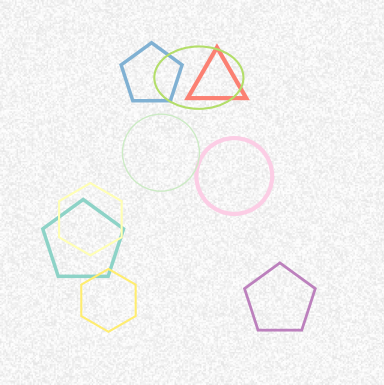[{"shape": "pentagon", "thickness": 2.5, "radius": 0.55, "center": [0.216, 0.372]}, {"shape": "hexagon", "thickness": 1.5, "radius": 0.47, "center": [0.235, 0.431]}, {"shape": "triangle", "thickness": 3, "radius": 0.44, "center": [0.564, 0.789]}, {"shape": "pentagon", "thickness": 2.5, "radius": 0.42, "center": [0.394, 0.806]}, {"shape": "oval", "thickness": 1.5, "radius": 0.58, "center": [0.517, 0.798]}, {"shape": "circle", "thickness": 3, "radius": 0.49, "center": [0.609, 0.543]}, {"shape": "pentagon", "thickness": 2, "radius": 0.48, "center": [0.727, 0.221]}, {"shape": "circle", "thickness": 1, "radius": 0.5, "center": [0.418, 0.603]}, {"shape": "hexagon", "thickness": 1.5, "radius": 0.41, "center": [0.282, 0.22]}]